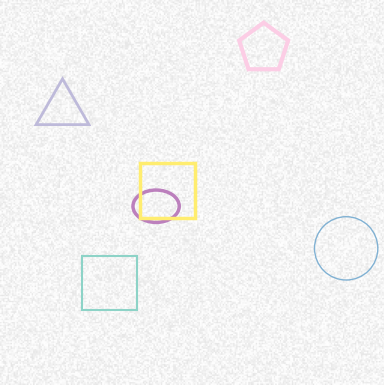[{"shape": "square", "thickness": 1.5, "radius": 0.35, "center": [0.284, 0.265]}, {"shape": "triangle", "thickness": 2, "radius": 0.4, "center": [0.162, 0.716]}, {"shape": "circle", "thickness": 1, "radius": 0.41, "center": [0.899, 0.355]}, {"shape": "pentagon", "thickness": 3, "radius": 0.33, "center": [0.685, 0.874]}, {"shape": "oval", "thickness": 2.5, "radius": 0.3, "center": [0.405, 0.464]}, {"shape": "square", "thickness": 2.5, "radius": 0.36, "center": [0.435, 0.506]}]